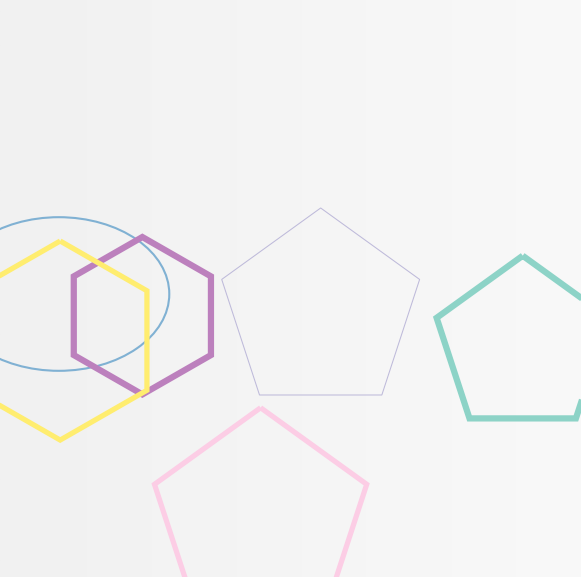[{"shape": "pentagon", "thickness": 3, "radius": 0.78, "center": [0.899, 0.401]}, {"shape": "pentagon", "thickness": 0.5, "radius": 0.9, "center": [0.552, 0.46]}, {"shape": "oval", "thickness": 1, "radius": 0.95, "center": [0.101, 0.49]}, {"shape": "pentagon", "thickness": 2.5, "radius": 0.96, "center": [0.448, 0.101]}, {"shape": "hexagon", "thickness": 3, "radius": 0.68, "center": [0.245, 0.452]}, {"shape": "hexagon", "thickness": 2.5, "radius": 0.86, "center": [0.104, 0.409]}]